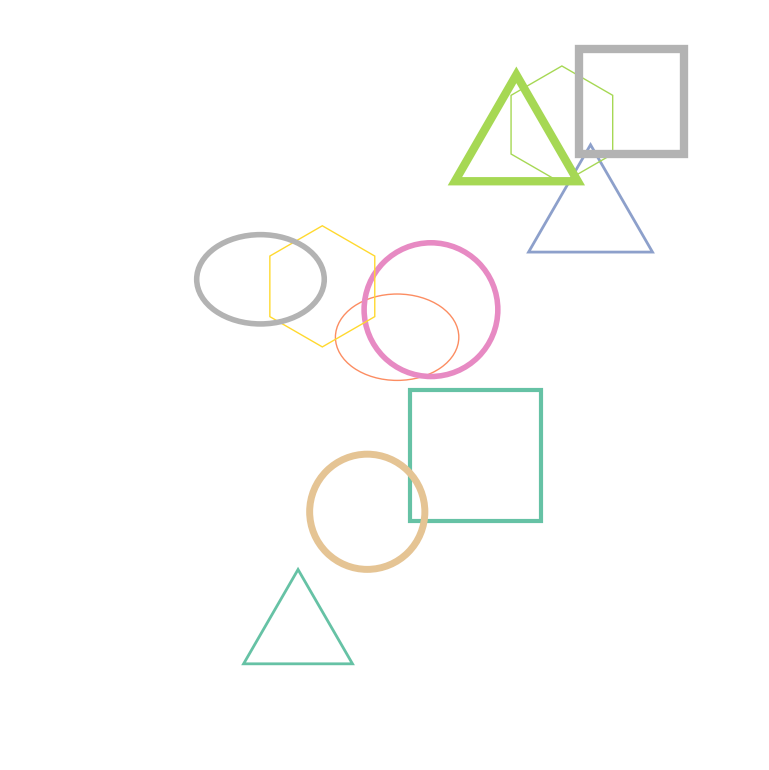[{"shape": "square", "thickness": 1.5, "radius": 0.42, "center": [0.617, 0.408]}, {"shape": "triangle", "thickness": 1, "radius": 0.41, "center": [0.387, 0.179]}, {"shape": "oval", "thickness": 0.5, "radius": 0.4, "center": [0.516, 0.562]}, {"shape": "triangle", "thickness": 1, "radius": 0.46, "center": [0.767, 0.719]}, {"shape": "circle", "thickness": 2, "radius": 0.43, "center": [0.56, 0.598]}, {"shape": "hexagon", "thickness": 0.5, "radius": 0.38, "center": [0.73, 0.838]}, {"shape": "triangle", "thickness": 3, "radius": 0.46, "center": [0.671, 0.811]}, {"shape": "hexagon", "thickness": 0.5, "radius": 0.39, "center": [0.419, 0.628]}, {"shape": "circle", "thickness": 2.5, "radius": 0.37, "center": [0.477, 0.335]}, {"shape": "oval", "thickness": 2, "radius": 0.41, "center": [0.338, 0.637]}, {"shape": "square", "thickness": 3, "radius": 0.34, "center": [0.82, 0.868]}]